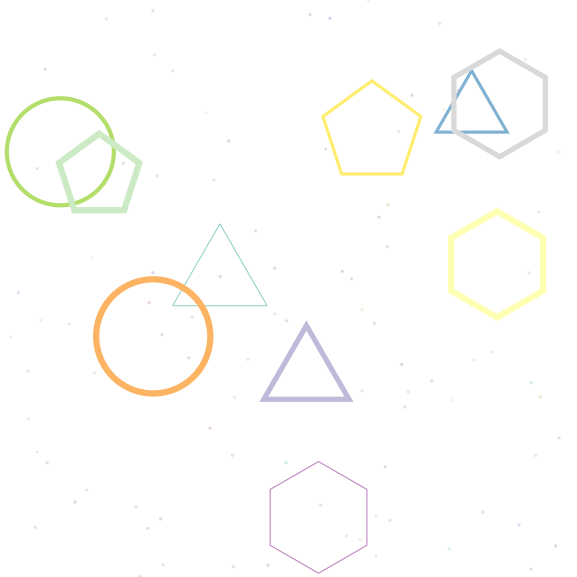[{"shape": "triangle", "thickness": 0.5, "radius": 0.47, "center": [0.381, 0.517]}, {"shape": "hexagon", "thickness": 3, "radius": 0.46, "center": [0.861, 0.541]}, {"shape": "triangle", "thickness": 2.5, "radius": 0.43, "center": [0.531, 0.35]}, {"shape": "triangle", "thickness": 1.5, "radius": 0.35, "center": [0.817, 0.806]}, {"shape": "circle", "thickness": 3, "radius": 0.49, "center": [0.265, 0.417]}, {"shape": "circle", "thickness": 2, "radius": 0.46, "center": [0.105, 0.736]}, {"shape": "hexagon", "thickness": 2.5, "radius": 0.46, "center": [0.865, 0.819]}, {"shape": "hexagon", "thickness": 0.5, "radius": 0.48, "center": [0.552, 0.103]}, {"shape": "pentagon", "thickness": 3, "radius": 0.37, "center": [0.172, 0.694]}, {"shape": "pentagon", "thickness": 1.5, "radius": 0.45, "center": [0.644, 0.77]}]